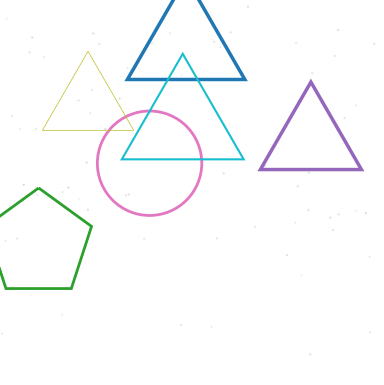[{"shape": "triangle", "thickness": 2.5, "radius": 0.88, "center": [0.483, 0.882]}, {"shape": "pentagon", "thickness": 2, "radius": 0.72, "center": [0.1, 0.367]}, {"shape": "triangle", "thickness": 2.5, "radius": 0.76, "center": [0.808, 0.635]}, {"shape": "circle", "thickness": 2, "radius": 0.68, "center": [0.388, 0.576]}, {"shape": "triangle", "thickness": 0.5, "radius": 0.68, "center": [0.229, 0.73]}, {"shape": "triangle", "thickness": 1.5, "radius": 0.91, "center": [0.475, 0.678]}]